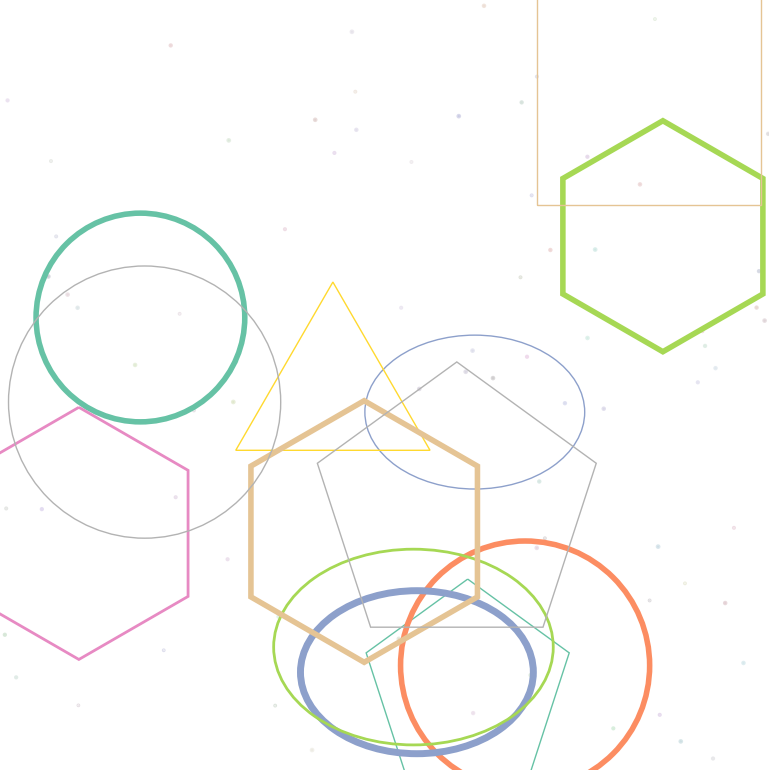[{"shape": "circle", "thickness": 2, "radius": 0.68, "center": [0.182, 0.588]}, {"shape": "pentagon", "thickness": 0.5, "radius": 0.69, "center": [0.607, 0.109]}, {"shape": "circle", "thickness": 2, "radius": 0.81, "center": [0.682, 0.136]}, {"shape": "oval", "thickness": 0.5, "radius": 0.71, "center": [0.617, 0.465]}, {"shape": "oval", "thickness": 2.5, "radius": 0.76, "center": [0.541, 0.127]}, {"shape": "hexagon", "thickness": 1, "radius": 0.82, "center": [0.102, 0.307]}, {"shape": "oval", "thickness": 1, "radius": 0.91, "center": [0.537, 0.16]}, {"shape": "hexagon", "thickness": 2, "radius": 0.75, "center": [0.861, 0.693]}, {"shape": "triangle", "thickness": 0.5, "radius": 0.73, "center": [0.432, 0.488]}, {"shape": "square", "thickness": 0.5, "radius": 0.73, "center": [0.843, 0.879]}, {"shape": "hexagon", "thickness": 2, "radius": 0.85, "center": [0.473, 0.31]}, {"shape": "pentagon", "thickness": 0.5, "radius": 0.95, "center": [0.593, 0.34]}, {"shape": "circle", "thickness": 0.5, "radius": 0.88, "center": [0.188, 0.478]}]